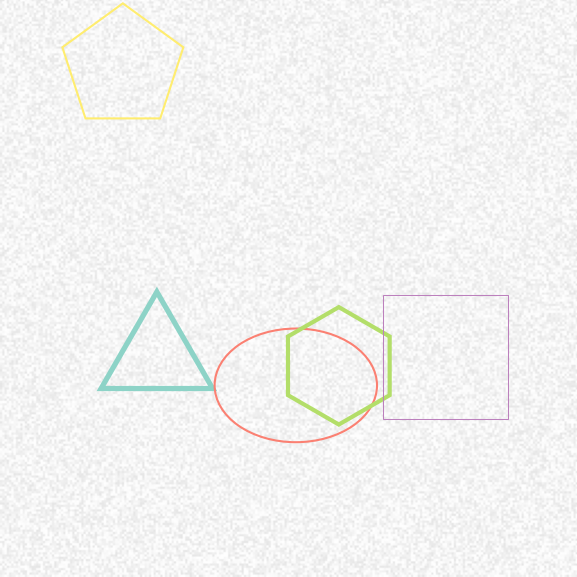[{"shape": "triangle", "thickness": 2.5, "radius": 0.56, "center": [0.272, 0.382]}, {"shape": "oval", "thickness": 1, "radius": 0.7, "center": [0.512, 0.332]}, {"shape": "hexagon", "thickness": 2, "radius": 0.51, "center": [0.587, 0.366]}, {"shape": "square", "thickness": 0.5, "radius": 0.54, "center": [0.772, 0.38]}, {"shape": "pentagon", "thickness": 1, "radius": 0.55, "center": [0.213, 0.883]}]